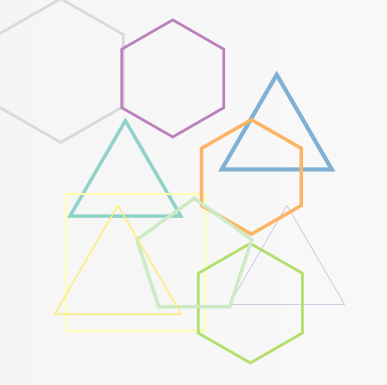[{"shape": "triangle", "thickness": 2.5, "radius": 0.83, "center": [0.324, 0.521]}, {"shape": "square", "thickness": 1.5, "radius": 0.89, "center": [0.349, 0.319]}, {"shape": "triangle", "thickness": 0.5, "radius": 0.86, "center": [0.74, 0.295]}, {"shape": "triangle", "thickness": 3, "radius": 0.82, "center": [0.714, 0.642]}, {"shape": "hexagon", "thickness": 2.5, "radius": 0.74, "center": [0.649, 0.54]}, {"shape": "hexagon", "thickness": 2, "radius": 0.78, "center": [0.646, 0.212]}, {"shape": "hexagon", "thickness": 2, "radius": 0.93, "center": [0.157, 0.817]}, {"shape": "hexagon", "thickness": 2, "radius": 0.76, "center": [0.446, 0.796]}, {"shape": "pentagon", "thickness": 2.5, "radius": 0.78, "center": [0.501, 0.329]}, {"shape": "triangle", "thickness": 1, "radius": 0.94, "center": [0.304, 0.278]}]